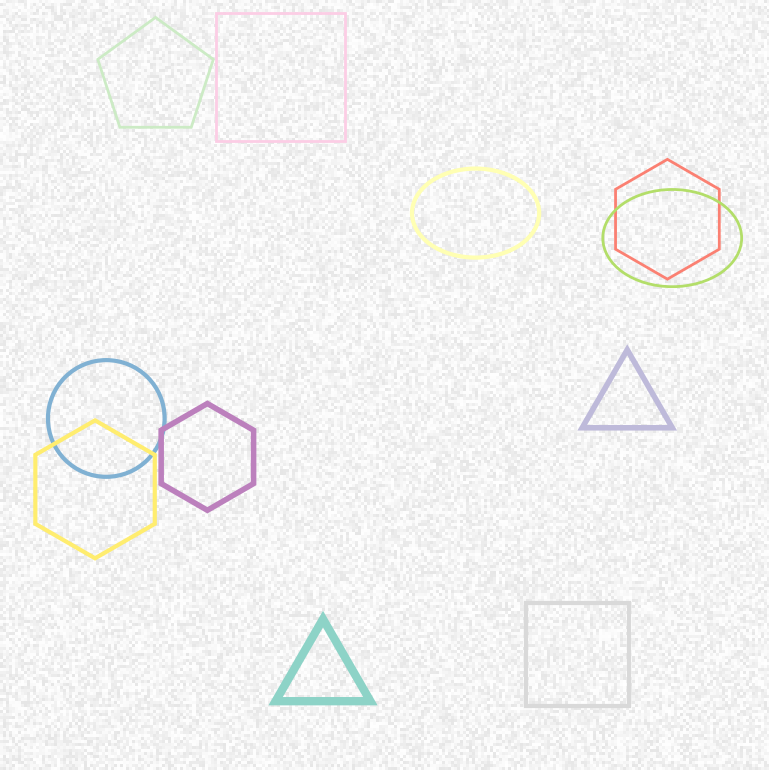[{"shape": "triangle", "thickness": 3, "radius": 0.36, "center": [0.419, 0.125]}, {"shape": "oval", "thickness": 1.5, "radius": 0.41, "center": [0.618, 0.723]}, {"shape": "triangle", "thickness": 2, "radius": 0.34, "center": [0.815, 0.478]}, {"shape": "hexagon", "thickness": 1, "radius": 0.39, "center": [0.867, 0.715]}, {"shape": "circle", "thickness": 1.5, "radius": 0.38, "center": [0.138, 0.457]}, {"shape": "oval", "thickness": 1, "radius": 0.45, "center": [0.873, 0.691]}, {"shape": "square", "thickness": 1, "radius": 0.42, "center": [0.364, 0.9]}, {"shape": "square", "thickness": 1.5, "radius": 0.33, "center": [0.75, 0.15]}, {"shape": "hexagon", "thickness": 2, "radius": 0.35, "center": [0.269, 0.407]}, {"shape": "pentagon", "thickness": 1, "radius": 0.39, "center": [0.202, 0.899]}, {"shape": "hexagon", "thickness": 1.5, "radius": 0.45, "center": [0.123, 0.365]}]